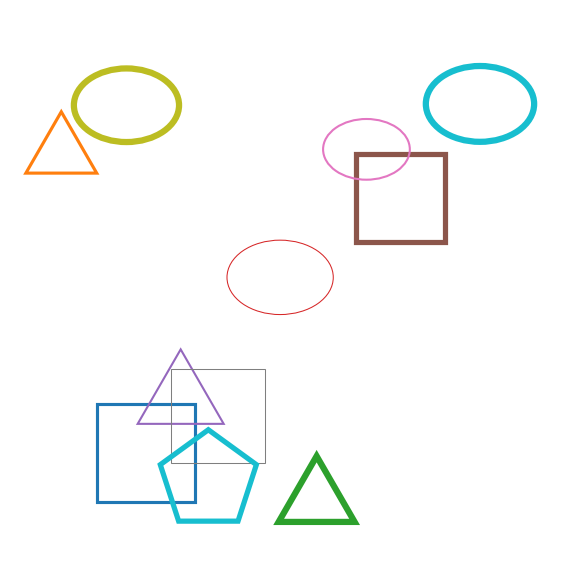[{"shape": "square", "thickness": 1.5, "radius": 0.42, "center": [0.253, 0.215]}, {"shape": "triangle", "thickness": 1.5, "radius": 0.35, "center": [0.106, 0.735]}, {"shape": "triangle", "thickness": 3, "radius": 0.38, "center": [0.548, 0.133]}, {"shape": "oval", "thickness": 0.5, "radius": 0.46, "center": [0.485, 0.519]}, {"shape": "triangle", "thickness": 1, "radius": 0.43, "center": [0.313, 0.308]}, {"shape": "square", "thickness": 2.5, "radius": 0.38, "center": [0.693, 0.656]}, {"shape": "oval", "thickness": 1, "radius": 0.38, "center": [0.635, 0.741]}, {"shape": "square", "thickness": 0.5, "radius": 0.41, "center": [0.378, 0.279]}, {"shape": "oval", "thickness": 3, "radius": 0.46, "center": [0.219, 0.817]}, {"shape": "oval", "thickness": 3, "radius": 0.47, "center": [0.831, 0.819]}, {"shape": "pentagon", "thickness": 2.5, "radius": 0.44, "center": [0.361, 0.167]}]